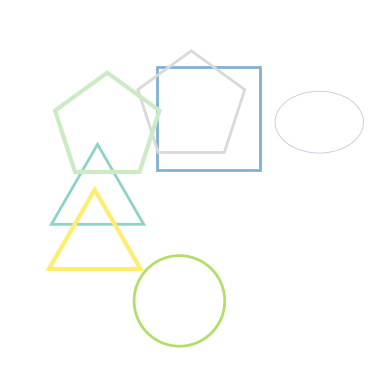[{"shape": "triangle", "thickness": 2, "radius": 0.69, "center": [0.253, 0.487]}, {"shape": "oval", "thickness": 0.5, "radius": 0.57, "center": [0.829, 0.683]}, {"shape": "square", "thickness": 2, "radius": 0.67, "center": [0.541, 0.692]}, {"shape": "circle", "thickness": 2, "radius": 0.59, "center": [0.466, 0.218]}, {"shape": "pentagon", "thickness": 2, "radius": 0.73, "center": [0.497, 0.722]}, {"shape": "pentagon", "thickness": 3, "radius": 0.71, "center": [0.279, 0.669]}, {"shape": "triangle", "thickness": 3, "radius": 0.69, "center": [0.246, 0.37]}]